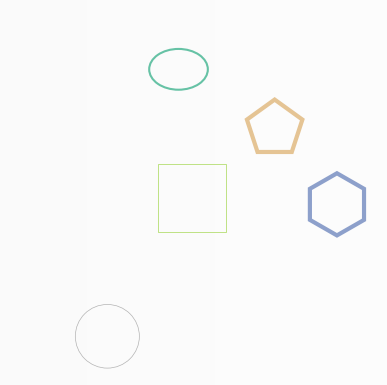[{"shape": "oval", "thickness": 1.5, "radius": 0.38, "center": [0.461, 0.82]}, {"shape": "hexagon", "thickness": 3, "radius": 0.4, "center": [0.87, 0.469]}, {"shape": "square", "thickness": 0.5, "radius": 0.44, "center": [0.496, 0.487]}, {"shape": "pentagon", "thickness": 3, "radius": 0.38, "center": [0.709, 0.666]}, {"shape": "circle", "thickness": 0.5, "radius": 0.41, "center": [0.277, 0.127]}]